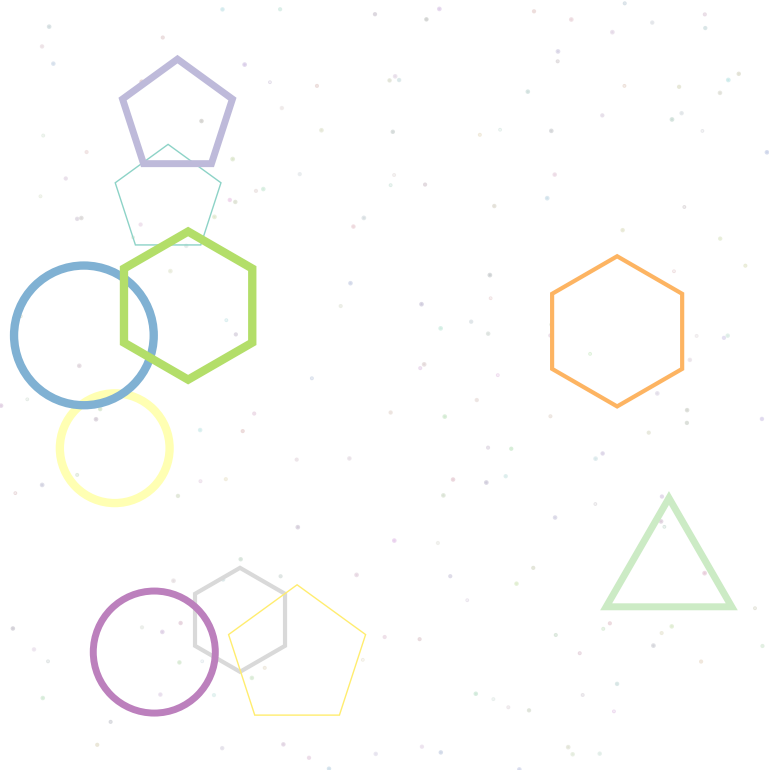[{"shape": "pentagon", "thickness": 0.5, "radius": 0.36, "center": [0.218, 0.74]}, {"shape": "circle", "thickness": 3, "radius": 0.36, "center": [0.149, 0.418]}, {"shape": "pentagon", "thickness": 2.5, "radius": 0.38, "center": [0.23, 0.848]}, {"shape": "circle", "thickness": 3, "radius": 0.45, "center": [0.109, 0.564]}, {"shape": "hexagon", "thickness": 1.5, "radius": 0.49, "center": [0.801, 0.57]}, {"shape": "hexagon", "thickness": 3, "radius": 0.48, "center": [0.244, 0.603]}, {"shape": "hexagon", "thickness": 1.5, "radius": 0.34, "center": [0.312, 0.195]}, {"shape": "circle", "thickness": 2.5, "radius": 0.4, "center": [0.2, 0.153]}, {"shape": "triangle", "thickness": 2.5, "radius": 0.47, "center": [0.869, 0.259]}, {"shape": "pentagon", "thickness": 0.5, "radius": 0.47, "center": [0.386, 0.147]}]